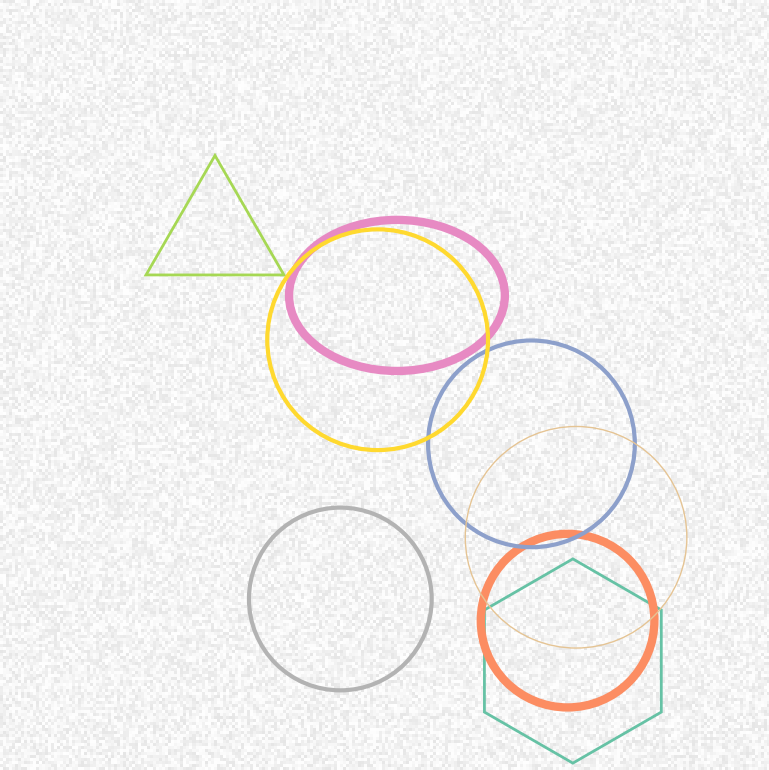[{"shape": "hexagon", "thickness": 1, "radius": 0.66, "center": [0.744, 0.142]}, {"shape": "circle", "thickness": 3, "radius": 0.56, "center": [0.737, 0.194]}, {"shape": "circle", "thickness": 1.5, "radius": 0.67, "center": [0.69, 0.424]}, {"shape": "oval", "thickness": 3, "radius": 0.7, "center": [0.516, 0.616]}, {"shape": "triangle", "thickness": 1, "radius": 0.52, "center": [0.279, 0.695]}, {"shape": "circle", "thickness": 1.5, "radius": 0.72, "center": [0.49, 0.559]}, {"shape": "circle", "thickness": 0.5, "radius": 0.72, "center": [0.748, 0.302]}, {"shape": "circle", "thickness": 1.5, "radius": 0.59, "center": [0.442, 0.222]}]